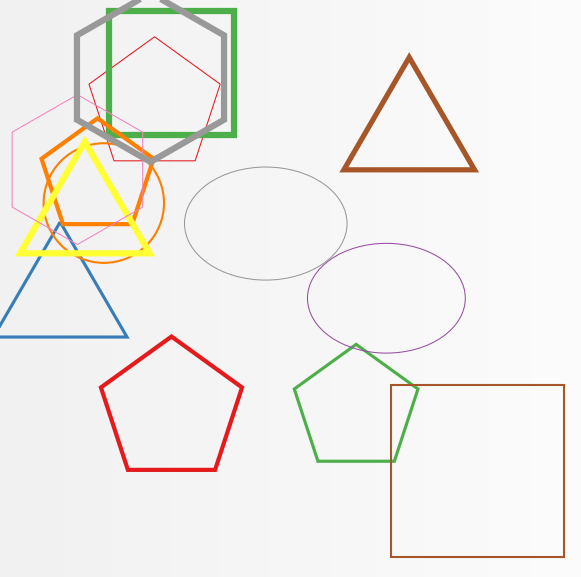[{"shape": "pentagon", "thickness": 0.5, "radius": 0.59, "center": [0.266, 0.817]}, {"shape": "pentagon", "thickness": 2, "radius": 0.64, "center": [0.295, 0.289]}, {"shape": "triangle", "thickness": 1.5, "radius": 0.66, "center": [0.104, 0.482]}, {"shape": "pentagon", "thickness": 1.5, "radius": 0.56, "center": [0.613, 0.291]}, {"shape": "square", "thickness": 3, "radius": 0.54, "center": [0.296, 0.873]}, {"shape": "oval", "thickness": 0.5, "radius": 0.68, "center": [0.665, 0.483]}, {"shape": "circle", "thickness": 1, "radius": 0.52, "center": [0.179, 0.648]}, {"shape": "pentagon", "thickness": 2, "radius": 0.51, "center": [0.168, 0.693]}, {"shape": "triangle", "thickness": 3, "radius": 0.64, "center": [0.146, 0.625]}, {"shape": "square", "thickness": 1, "radius": 0.74, "center": [0.821, 0.183]}, {"shape": "triangle", "thickness": 2.5, "radius": 0.65, "center": [0.704, 0.77]}, {"shape": "hexagon", "thickness": 0.5, "radius": 0.65, "center": [0.133, 0.705]}, {"shape": "hexagon", "thickness": 3, "radius": 0.73, "center": [0.259, 0.865]}, {"shape": "oval", "thickness": 0.5, "radius": 0.7, "center": [0.457, 0.612]}]